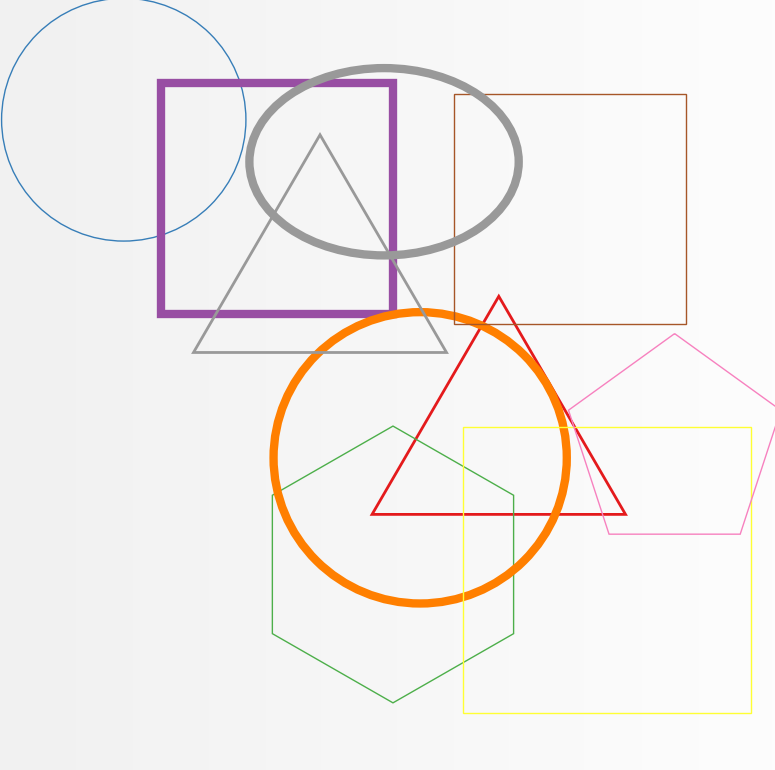[{"shape": "triangle", "thickness": 1, "radius": 0.94, "center": [0.644, 0.426]}, {"shape": "circle", "thickness": 0.5, "radius": 0.79, "center": [0.16, 0.845]}, {"shape": "hexagon", "thickness": 0.5, "radius": 0.9, "center": [0.507, 0.267]}, {"shape": "square", "thickness": 3, "radius": 0.75, "center": [0.357, 0.742]}, {"shape": "circle", "thickness": 3, "radius": 0.95, "center": [0.542, 0.405]}, {"shape": "square", "thickness": 0.5, "radius": 0.93, "center": [0.783, 0.26]}, {"shape": "square", "thickness": 0.5, "radius": 0.75, "center": [0.735, 0.728]}, {"shape": "pentagon", "thickness": 0.5, "radius": 0.72, "center": [0.87, 0.423]}, {"shape": "oval", "thickness": 3, "radius": 0.87, "center": [0.496, 0.79]}, {"shape": "triangle", "thickness": 1, "radius": 0.94, "center": [0.413, 0.636]}]